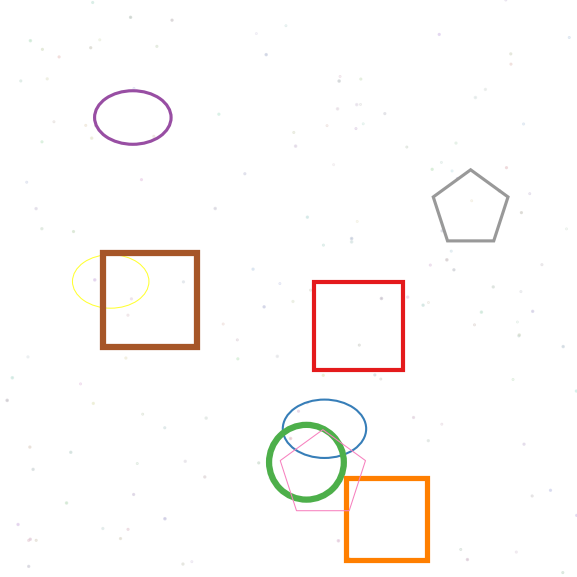[{"shape": "square", "thickness": 2, "radius": 0.38, "center": [0.621, 0.435]}, {"shape": "oval", "thickness": 1, "radius": 0.36, "center": [0.562, 0.257]}, {"shape": "circle", "thickness": 3, "radius": 0.32, "center": [0.531, 0.199]}, {"shape": "oval", "thickness": 1.5, "radius": 0.33, "center": [0.23, 0.796]}, {"shape": "square", "thickness": 2.5, "radius": 0.35, "center": [0.669, 0.1]}, {"shape": "oval", "thickness": 0.5, "radius": 0.33, "center": [0.192, 0.512]}, {"shape": "square", "thickness": 3, "radius": 0.41, "center": [0.26, 0.48]}, {"shape": "pentagon", "thickness": 0.5, "radius": 0.39, "center": [0.559, 0.178]}, {"shape": "pentagon", "thickness": 1.5, "radius": 0.34, "center": [0.815, 0.637]}]